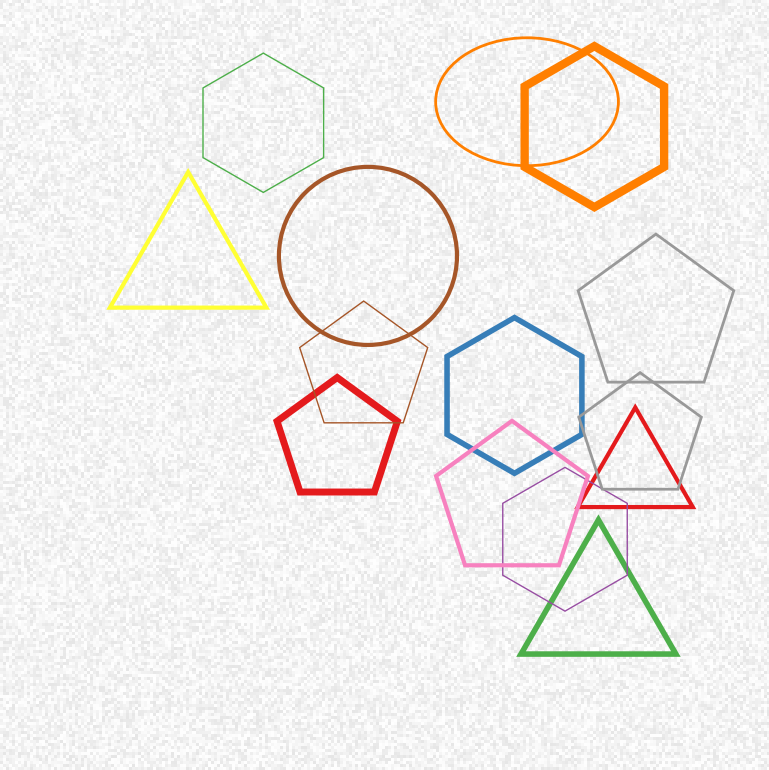[{"shape": "pentagon", "thickness": 2.5, "radius": 0.41, "center": [0.438, 0.427]}, {"shape": "triangle", "thickness": 1.5, "radius": 0.43, "center": [0.825, 0.385]}, {"shape": "hexagon", "thickness": 2, "radius": 0.51, "center": [0.668, 0.486]}, {"shape": "triangle", "thickness": 2, "radius": 0.58, "center": [0.777, 0.209]}, {"shape": "hexagon", "thickness": 0.5, "radius": 0.45, "center": [0.342, 0.841]}, {"shape": "hexagon", "thickness": 0.5, "radius": 0.47, "center": [0.734, 0.3]}, {"shape": "hexagon", "thickness": 3, "radius": 0.52, "center": [0.772, 0.835]}, {"shape": "oval", "thickness": 1, "radius": 0.59, "center": [0.684, 0.868]}, {"shape": "triangle", "thickness": 1.5, "radius": 0.59, "center": [0.244, 0.659]}, {"shape": "pentagon", "thickness": 0.5, "radius": 0.44, "center": [0.472, 0.522]}, {"shape": "circle", "thickness": 1.5, "radius": 0.58, "center": [0.478, 0.668]}, {"shape": "pentagon", "thickness": 1.5, "radius": 0.52, "center": [0.665, 0.35]}, {"shape": "pentagon", "thickness": 1, "radius": 0.53, "center": [0.852, 0.59]}, {"shape": "pentagon", "thickness": 1, "radius": 0.42, "center": [0.831, 0.432]}]